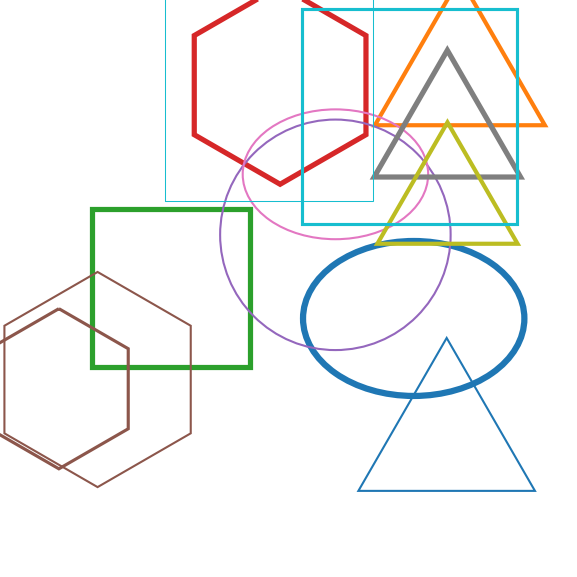[{"shape": "triangle", "thickness": 1, "radius": 0.88, "center": [0.773, 0.237]}, {"shape": "oval", "thickness": 3, "radius": 0.96, "center": [0.716, 0.448]}, {"shape": "triangle", "thickness": 2, "radius": 0.85, "center": [0.796, 0.867]}, {"shape": "square", "thickness": 2.5, "radius": 0.68, "center": [0.297, 0.5]}, {"shape": "hexagon", "thickness": 2.5, "radius": 0.86, "center": [0.485, 0.852]}, {"shape": "circle", "thickness": 1, "radius": 1.0, "center": [0.581, 0.593]}, {"shape": "hexagon", "thickness": 1.5, "radius": 0.69, "center": [0.102, 0.326]}, {"shape": "hexagon", "thickness": 1, "radius": 0.93, "center": [0.169, 0.342]}, {"shape": "oval", "thickness": 1, "radius": 0.8, "center": [0.581, 0.697]}, {"shape": "triangle", "thickness": 2.5, "radius": 0.73, "center": [0.775, 0.766]}, {"shape": "triangle", "thickness": 2, "radius": 0.7, "center": [0.775, 0.647]}, {"shape": "square", "thickness": 0.5, "radius": 0.9, "center": [0.466, 0.831]}, {"shape": "square", "thickness": 1.5, "radius": 0.93, "center": [0.71, 0.798]}]